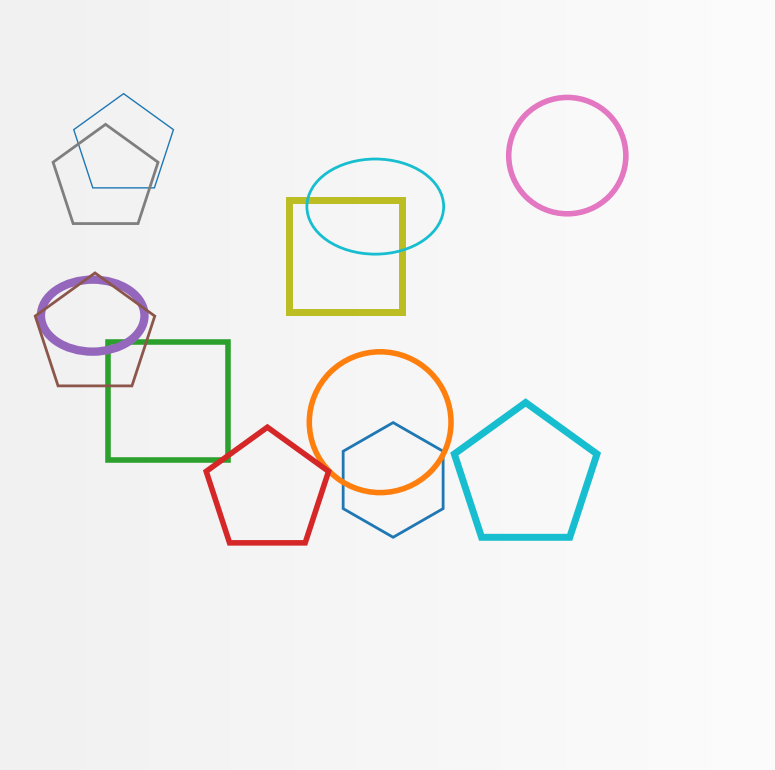[{"shape": "pentagon", "thickness": 0.5, "radius": 0.34, "center": [0.159, 0.811]}, {"shape": "hexagon", "thickness": 1, "radius": 0.37, "center": [0.507, 0.377]}, {"shape": "circle", "thickness": 2, "radius": 0.46, "center": [0.491, 0.452]}, {"shape": "square", "thickness": 2, "radius": 0.39, "center": [0.217, 0.479]}, {"shape": "pentagon", "thickness": 2, "radius": 0.42, "center": [0.345, 0.362]}, {"shape": "oval", "thickness": 3, "radius": 0.33, "center": [0.12, 0.59]}, {"shape": "pentagon", "thickness": 1, "radius": 0.41, "center": [0.123, 0.564]}, {"shape": "circle", "thickness": 2, "radius": 0.38, "center": [0.732, 0.798]}, {"shape": "pentagon", "thickness": 1, "radius": 0.36, "center": [0.136, 0.767]}, {"shape": "square", "thickness": 2.5, "radius": 0.36, "center": [0.446, 0.668]}, {"shape": "pentagon", "thickness": 2.5, "radius": 0.48, "center": [0.678, 0.38]}, {"shape": "oval", "thickness": 1, "radius": 0.44, "center": [0.484, 0.732]}]